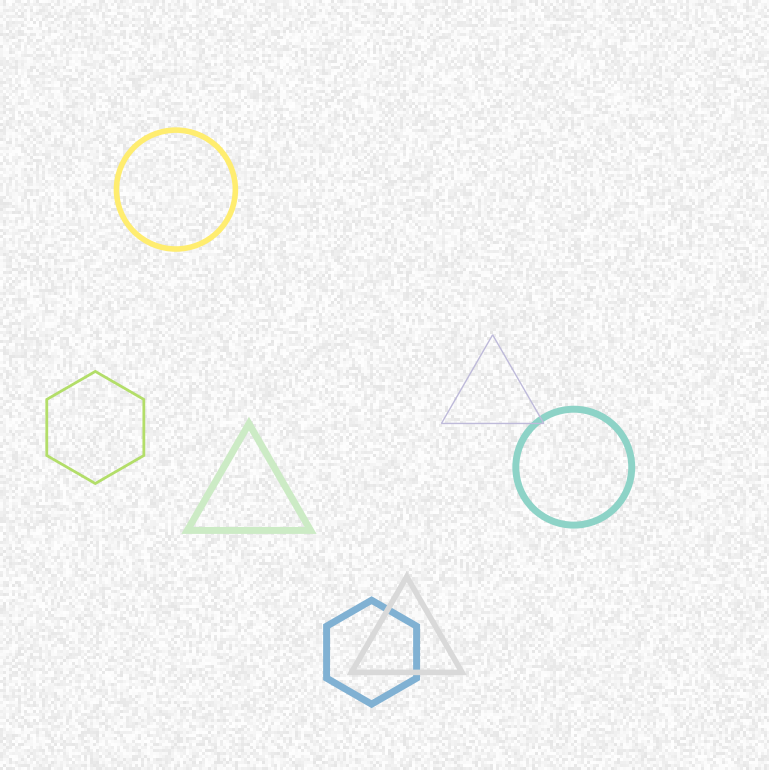[{"shape": "circle", "thickness": 2.5, "radius": 0.38, "center": [0.745, 0.393]}, {"shape": "triangle", "thickness": 0.5, "radius": 0.38, "center": [0.64, 0.488]}, {"shape": "hexagon", "thickness": 2.5, "radius": 0.34, "center": [0.483, 0.153]}, {"shape": "hexagon", "thickness": 1, "radius": 0.36, "center": [0.124, 0.445]}, {"shape": "triangle", "thickness": 2, "radius": 0.41, "center": [0.528, 0.168]}, {"shape": "triangle", "thickness": 2.5, "radius": 0.46, "center": [0.323, 0.357]}, {"shape": "circle", "thickness": 2, "radius": 0.39, "center": [0.228, 0.754]}]